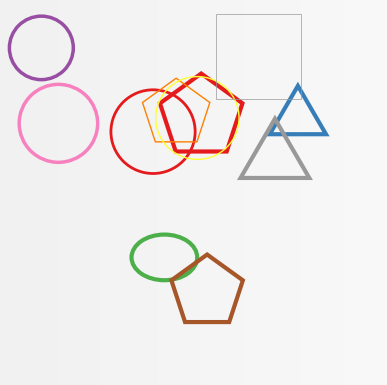[{"shape": "pentagon", "thickness": 3, "radius": 0.56, "center": [0.519, 0.697]}, {"shape": "circle", "thickness": 2, "radius": 0.54, "center": [0.395, 0.658]}, {"shape": "triangle", "thickness": 3, "radius": 0.42, "center": [0.769, 0.693]}, {"shape": "oval", "thickness": 3, "radius": 0.42, "center": [0.424, 0.331]}, {"shape": "circle", "thickness": 2.5, "radius": 0.41, "center": [0.107, 0.876]}, {"shape": "pentagon", "thickness": 1, "radius": 0.46, "center": [0.455, 0.705]}, {"shape": "circle", "thickness": 1, "radius": 0.54, "center": [0.509, 0.694]}, {"shape": "pentagon", "thickness": 3, "radius": 0.48, "center": [0.535, 0.242]}, {"shape": "circle", "thickness": 2.5, "radius": 0.51, "center": [0.151, 0.68]}, {"shape": "square", "thickness": 0.5, "radius": 0.55, "center": [0.666, 0.853]}, {"shape": "triangle", "thickness": 3, "radius": 0.51, "center": [0.709, 0.589]}]